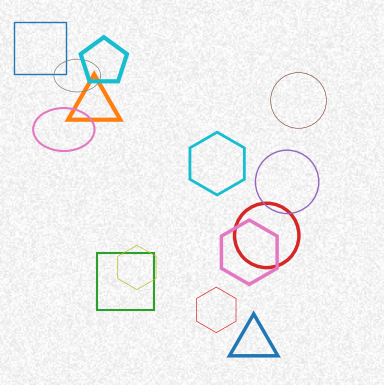[{"shape": "square", "thickness": 1, "radius": 0.34, "center": [0.104, 0.875]}, {"shape": "triangle", "thickness": 2.5, "radius": 0.36, "center": [0.659, 0.112]}, {"shape": "triangle", "thickness": 3, "radius": 0.39, "center": [0.245, 0.728]}, {"shape": "square", "thickness": 1.5, "radius": 0.37, "center": [0.326, 0.269]}, {"shape": "hexagon", "thickness": 0.5, "radius": 0.3, "center": [0.562, 0.195]}, {"shape": "circle", "thickness": 2.5, "radius": 0.42, "center": [0.693, 0.388]}, {"shape": "circle", "thickness": 1, "radius": 0.41, "center": [0.746, 0.528]}, {"shape": "circle", "thickness": 0.5, "radius": 0.36, "center": [0.775, 0.739]}, {"shape": "hexagon", "thickness": 2.5, "radius": 0.42, "center": [0.647, 0.345]}, {"shape": "oval", "thickness": 1.5, "radius": 0.4, "center": [0.166, 0.664]}, {"shape": "oval", "thickness": 0.5, "radius": 0.3, "center": [0.201, 0.804]}, {"shape": "hexagon", "thickness": 0.5, "radius": 0.29, "center": [0.356, 0.305]}, {"shape": "pentagon", "thickness": 3, "radius": 0.32, "center": [0.27, 0.84]}, {"shape": "hexagon", "thickness": 2, "radius": 0.41, "center": [0.564, 0.575]}]